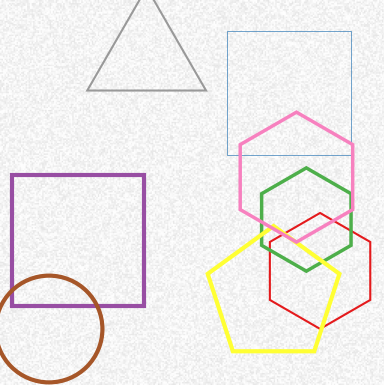[{"shape": "hexagon", "thickness": 1.5, "radius": 0.75, "center": [0.831, 0.296]}, {"shape": "square", "thickness": 0.5, "radius": 0.8, "center": [0.751, 0.758]}, {"shape": "hexagon", "thickness": 2.5, "radius": 0.67, "center": [0.796, 0.43]}, {"shape": "square", "thickness": 3, "radius": 0.85, "center": [0.203, 0.374]}, {"shape": "pentagon", "thickness": 3, "radius": 0.9, "center": [0.711, 0.233]}, {"shape": "circle", "thickness": 3, "radius": 0.69, "center": [0.127, 0.145]}, {"shape": "hexagon", "thickness": 2.5, "radius": 0.84, "center": [0.77, 0.54]}, {"shape": "triangle", "thickness": 1.5, "radius": 0.89, "center": [0.381, 0.854]}]